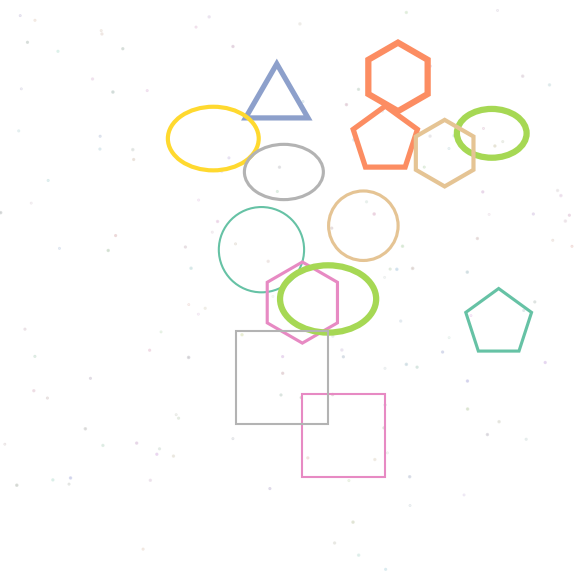[{"shape": "circle", "thickness": 1, "radius": 0.37, "center": [0.453, 0.567]}, {"shape": "pentagon", "thickness": 1.5, "radius": 0.3, "center": [0.863, 0.44]}, {"shape": "pentagon", "thickness": 2.5, "radius": 0.29, "center": [0.667, 0.757]}, {"shape": "hexagon", "thickness": 3, "radius": 0.3, "center": [0.689, 0.866]}, {"shape": "triangle", "thickness": 2.5, "radius": 0.31, "center": [0.479, 0.826]}, {"shape": "square", "thickness": 1, "radius": 0.36, "center": [0.595, 0.245]}, {"shape": "hexagon", "thickness": 1.5, "radius": 0.35, "center": [0.524, 0.475]}, {"shape": "oval", "thickness": 3, "radius": 0.3, "center": [0.852, 0.768]}, {"shape": "oval", "thickness": 3, "radius": 0.42, "center": [0.568, 0.481]}, {"shape": "oval", "thickness": 2, "radius": 0.39, "center": [0.369, 0.759]}, {"shape": "circle", "thickness": 1.5, "radius": 0.3, "center": [0.629, 0.608]}, {"shape": "hexagon", "thickness": 2, "radius": 0.29, "center": [0.77, 0.734]}, {"shape": "square", "thickness": 1, "radius": 0.4, "center": [0.488, 0.345]}, {"shape": "oval", "thickness": 1.5, "radius": 0.34, "center": [0.492, 0.701]}]